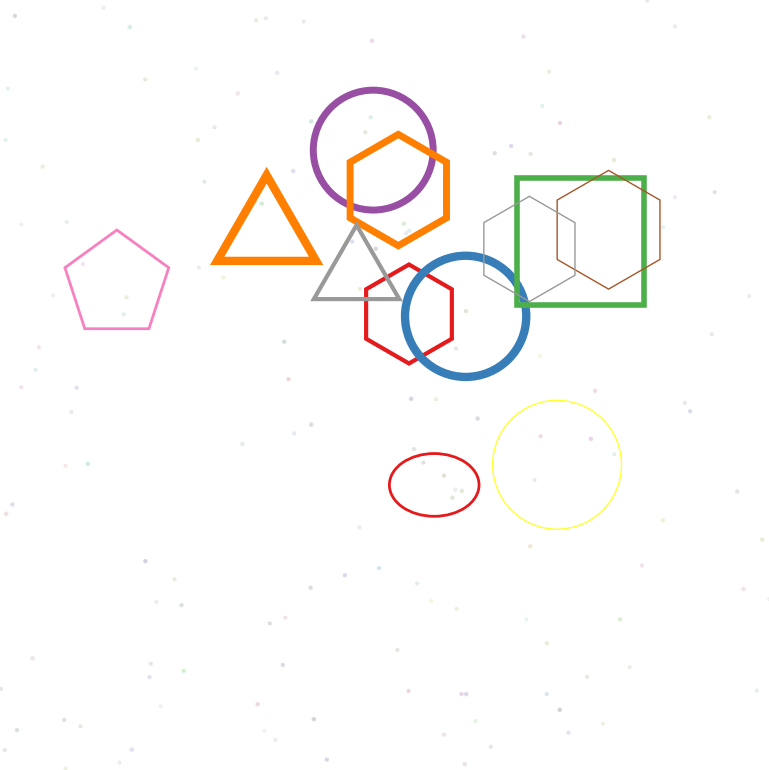[{"shape": "hexagon", "thickness": 1.5, "radius": 0.32, "center": [0.531, 0.592]}, {"shape": "oval", "thickness": 1, "radius": 0.29, "center": [0.564, 0.37]}, {"shape": "circle", "thickness": 3, "radius": 0.39, "center": [0.605, 0.589]}, {"shape": "square", "thickness": 2, "radius": 0.41, "center": [0.754, 0.686]}, {"shape": "circle", "thickness": 2.5, "radius": 0.39, "center": [0.485, 0.805]}, {"shape": "triangle", "thickness": 3, "radius": 0.37, "center": [0.346, 0.698]}, {"shape": "hexagon", "thickness": 2.5, "radius": 0.36, "center": [0.517, 0.753]}, {"shape": "circle", "thickness": 0.5, "radius": 0.42, "center": [0.723, 0.396]}, {"shape": "hexagon", "thickness": 0.5, "radius": 0.39, "center": [0.79, 0.702]}, {"shape": "pentagon", "thickness": 1, "radius": 0.35, "center": [0.152, 0.63]}, {"shape": "hexagon", "thickness": 0.5, "radius": 0.34, "center": [0.688, 0.677]}, {"shape": "triangle", "thickness": 1.5, "radius": 0.32, "center": [0.463, 0.644]}]